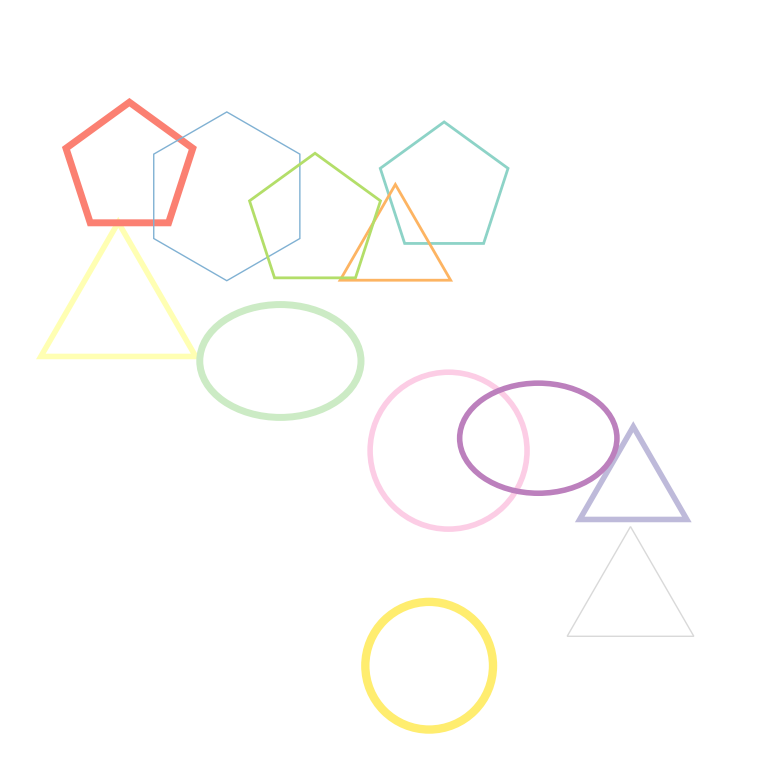[{"shape": "pentagon", "thickness": 1, "radius": 0.44, "center": [0.577, 0.754]}, {"shape": "triangle", "thickness": 2, "radius": 0.58, "center": [0.154, 0.595]}, {"shape": "triangle", "thickness": 2, "radius": 0.4, "center": [0.822, 0.366]}, {"shape": "pentagon", "thickness": 2.5, "radius": 0.43, "center": [0.168, 0.781]}, {"shape": "hexagon", "thickness": 0.5, "radius": 0.55, "center": [0.295, 0.745]}, {"shape": "triangle", "thickness": 1, "radius": 0.41, "center": [0.513, 0.678]}, {"shape": "pentagon", "thickness": 1, "radius": 0.45, "center": [0.409, 0.711]}, {"shape": "circle", "thickness": 2, "radius": 0.51, "center": [0.583, 0.415]}, {"shape": "triangle", "thickness": 0.5, "radius": 0.47, "center": [0.819, 0.221]}, {"shape": "oval", "thickness": 2, "radius": 0.51, "center": [0.699, 0.431]}, {"shape": "oval", "thickness": 2.5, "radius": 0.52, "center": [0.364, 0.531]}, {"shape": "circle", "thickness": 3, "radius": 0.41, "center": [0.557, 0.135]}]